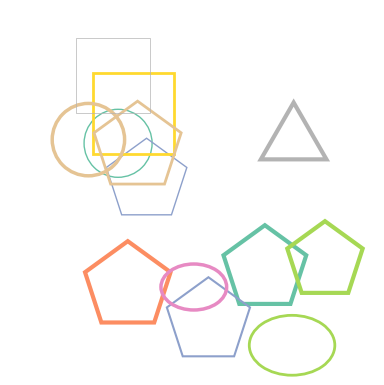[{"shape": "circle", "thickness": 1, "radius": 0.44, "center": [0.307, 0.628]}, {"shape": "pentagon", "thickness": 3, "radius": 0.57, "center": [0.688, 0.302]}, {"shape": "pentagon", "thickness": 3, "radius": 0.58, "center": [0.332, 0.257]}, {"shape": "pentagon", "thickness": 1, "radius": 0.55, "center": [0.381, 0.531]}, {"shape": "pentagon", "thickness": 1.5, "radius": 0.57, "center": [0.541, 0.166]}, {"shape": "oval", "thickness": 2.5, "radius": 0.43, "center": [0.503, 0.255]}, {"shape": "oval", "thickness": 2, "radius": 0.56, "center": [0.759, 0.103]}, {"shape": "pentagon", "thickness": 3, "radius": 0.51, "center": [0.844, 0.323]}, {"shape": "square", "thickness": 2, "radius": 0.53, "center": [0.348, 0.704]}, {"shape": "pentagon", "thickness": 2, "radius": 0.6, "center": [0.357, 0.618]}, {"shape": "circle", "thickness": 2.5, "radius": 0.47, "center": [0.23, 0.637]}, {"shape": "square", "thickness": 0.5, "radius": 0.48, "center": [0.294, 0.804]}, {"shape": "triangle", "thickness": 3, "radius": 0.49, "center": [0.763, 0.635]}]